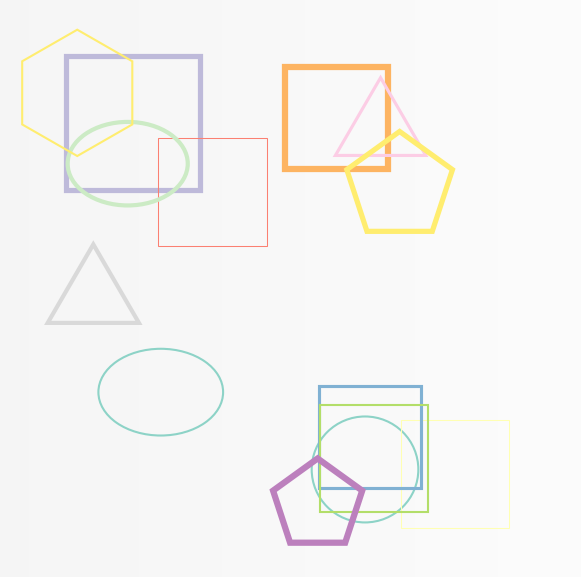[{"shape": "oval", "thickness": 1, "radius": 0.54, "center": [0.277, 0.32]}, {"shape": "circle", "thickness": 1, "radius": 0.46, "center": [0.628, 0.186]}, {"shape": "square", "thickness": 0.5, "radius": 0.46, "center": [0.783, 0.178]}, {"shape": "square", "thickness": 2.5, "radius": 0.58, "center": [0.229, 0.786]}, {"shape": "square", "thickness": 0.5, "radius": 0.47, "center": [0.365, 0.666]}, {"shape": "square", "thickness": 1.5, "radius": 0.44, "center": [0.637, 0.242]}, {"shape": "square", "thickness": 3, "radius": 0.44, "center": [0.579, 0.795]}, {"shape": "square", "thickness": 1, "radius": 0.46, "center": [0.643, 0.205]}, {"shape": "triangle", "thickness": 1.5, "radius": 0.45, "center": [0.655, 0.775]}, {"shape": "triangle", "thickness": 2, "radius": 0.45, "center": [0.161, 0.485]}, {"shape": "pentagon", "thickness": 3, "radius": 0.4, "center": [0.546, 0.125]}, {"shape": "oval", "thickness": 2, "radius": 0.52, "center": [0.22, 0.716]}, {"shape": "hexagon", "thickness": 1, "radius": 0.55, "center": [0.133, 0.838]}, {"shape": "pentagon", "thickness": 2.5, "radius": 0.48, "center": [0.688, 0.676]}]